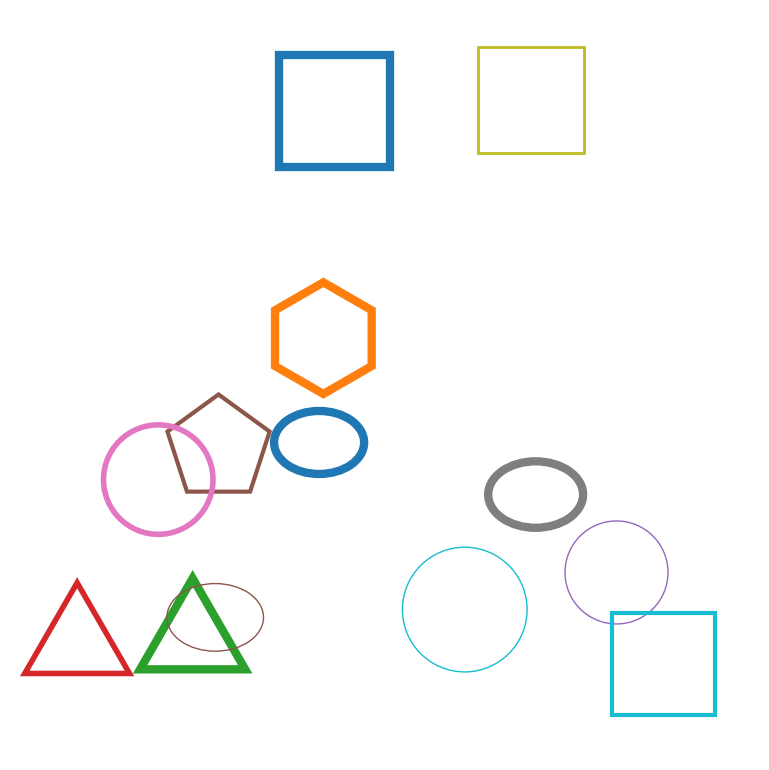[{"shape": "oval", "thickness": 3, "radius": 0.29, "center": [0.414, 0.425]}, {"shape": "square", "thickness": 3, "radius": 0.36, "center": [0.435, 0.856]}, {"shape": "hexagon", "thickness": 3, "radius": 0.36, "center": [0.42, 0.561]}, {"shape": "triangle", "thickness": 3, "radius": 0.39, "center": [0.25, 0.17]}, {"shape": "triangle", "thickness": 2, "radius": 0.39, "center": [0.1, 0.165]}, {"shape": "circle", "thickness": 0.5, "radius": 0.33, "center": [0.801, 0.257]}, {"shape": "oval", "thickness": 0.5, "radius": 0.31, "center": [0.279, 0.198]}, {"shape": "pentagon", "thickness": 1.5, "radius": 0.35, "center": [0.284, 0.418]}, {"shape": "circle", "thickness": 2, "radius": 0.36, "center": [0.206, 0.377]}, {"shape": "oval", "thickness": 3, "radius": 0.31, "center": [0.696, 0.358]}, {"shape": "square", "thickness": 1, "radius": 0.35, "center": [0.69, 0.87]}, {"shape": "square", "thickness": 1.5, "radius": 0.33, "center": [0.862, 0.138]}, {"shape": "circle", "thickness": 0.5, "radius": 0.4, "center": [0.604, 0.208]}]